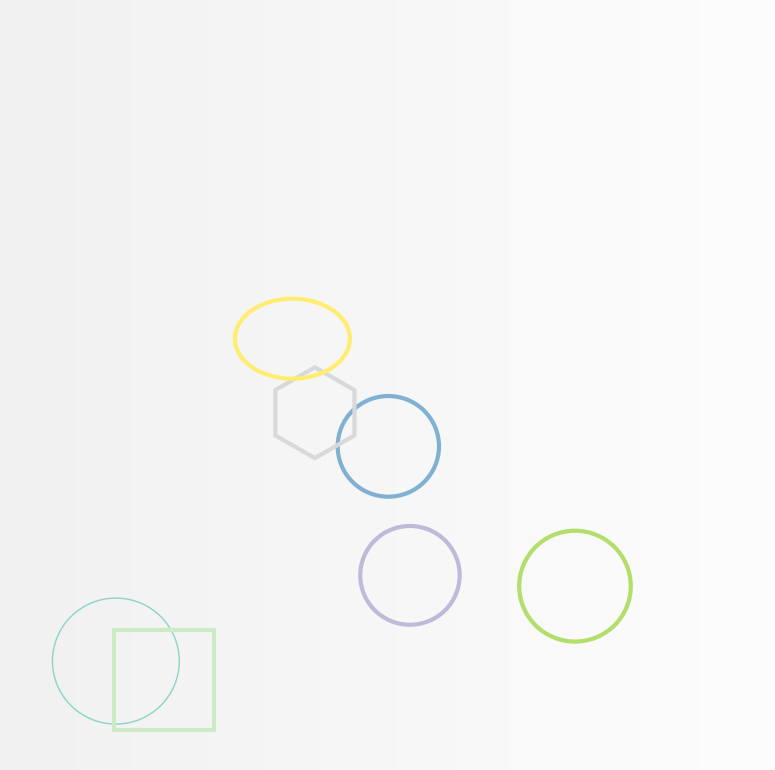[{"shape": "circle", "thickness": 0.5, "radius": 0.41, "center": [0.15, 0.141]}, {"shape": "circle", "thickness": 1.5, "radius": 0.32, "center": [0.529, 0.253]}, {"shape": "circle", "thickness": 1.5, "radius": 0.33, "center": [0.501, 0.42]}, {"shape": "circle", "thickness": 1.5, "radius": 0.36, "center": [0.742, 0.239]}, {"shape": "hexagon", "thickness": 1.5, "radius": 0.29, "center": [0.406, 0.464]}, {"shape": "square", "thickness": 1.5, "radius": 0.32, "center": [0.212, 0.116]}, {"shape": "oval", "thickness": 1.5, "radius": 0.37, "center": [0.377, 0.56]}]